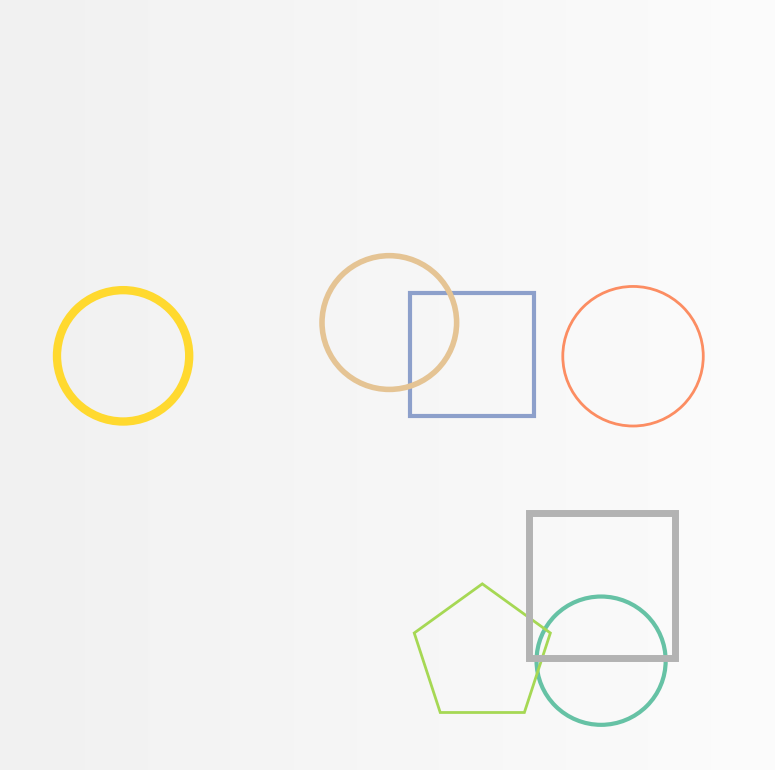[{"shape": "circle", "thickness": 1.5, "radius": 0.42, "center": [0.776, 0.142]}, {"shape": "circle", "thickness": 1, "radius": 0.45, "center": [0.817, 0.537]}, {"shape": "square", "thickness": 1.5, "radius": 0.4, "center": [0.609, 0.54]}, {"shape": "pentagon", "thickness": 1, "radius": 0.46, "center": [0.622, 0.149]}, {"shape": "circle", "thickness": 3, "radius": 0.43, "center": [0.159, 0.538]}, {"shape": "circle", "thickness": 2, "radius": 0.43, "center": [0.502, 0.581]}, {"shape": "square", "thickness": 2.5, "radius": 0.47, "center": [0.777, 0.24]}]